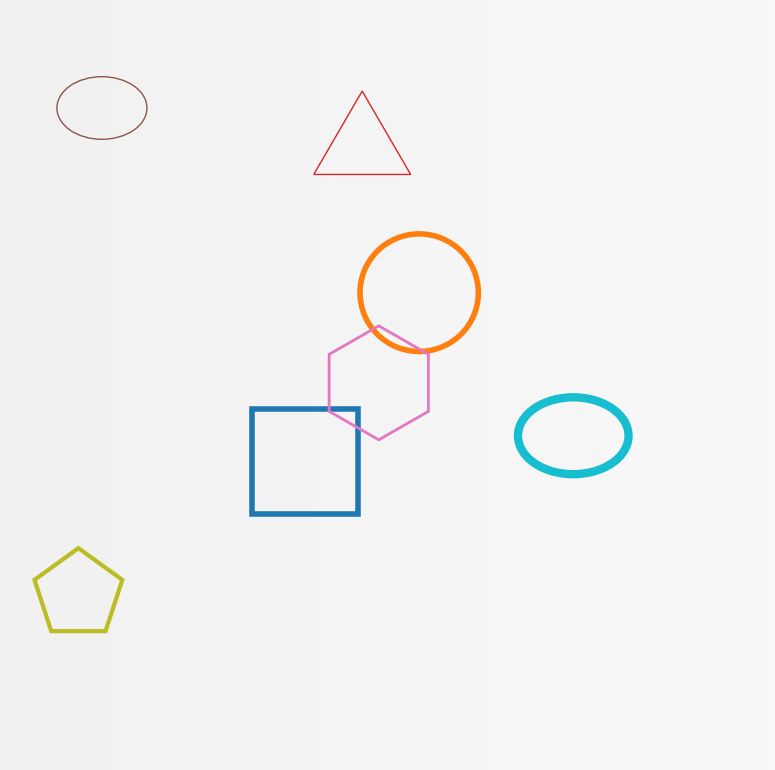[{"shape": "square", "thickness": 2, "radius": 0.34, "center": [0.394, 0.4]}, {"shape": "circle", "thickness": 2, "radius": 0.38, "center": [0.541, 0.62]}, {"shape": "triangle", "thickness": 0.5, "radius": 0.36, "center": [0.467, 0.81]}, {"shape": "oval", "thickness": 0.5, "radius": 0.29, "center": [0.132, 0.86]}, {"shape": "hexagon", "thickness": 1, "radius": 0.37, "center": [0.489, 0.503]}, {"shape": "pentagon", "thickness": 1.5, "radius": 0.3, "center": [0.101, 0.229]}, {"shape": "oval", "thickness": 3, "radius": 0.36, "center": [0.74, 0.434]}]